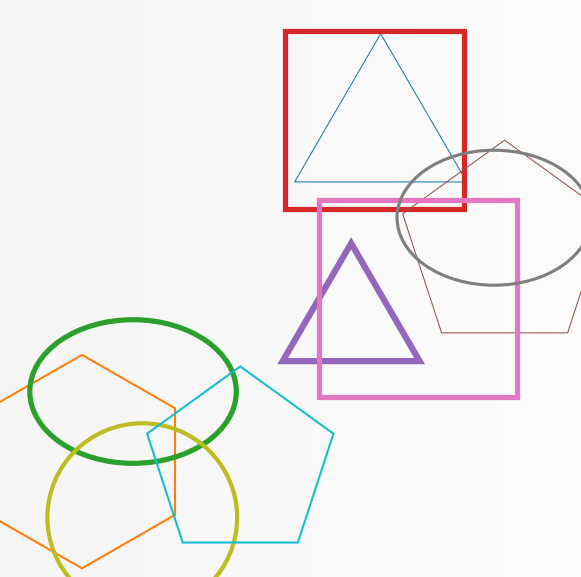[{"shape": "triangle", "thickness": 0.5, "radius": 0.86, "center": [0.655, 0.77]}, {"shape": "hexagon", "thickness": 1, "radius": 0.92, "center": [0.141, 0.2]}, {"shape": "oval", "thickness": 2.5, "radius": 0.89, "center": [0.229, 0.321]}, {"shape": "square", "thickness": 2.5, "radius": 0.77, "center": [0.644, 0.791]}, {"shape": "triangle", "thickness": 3, "radius": 0.68, "center": [0.604, 0.442]}, {"shape": "pentagon", "thickness": 0.5, "radius": 0.92, "center": [0.868, 0.572]}, {"shape": "square", "thickness": 2.5, "radius": 0.85, "center": [0.719, 0.482]}, {"shape": "oval", "thickness": 1.5, "radius": 0.83, "center": [0.85, 0.622]}, {"shape": "circle", "thickness": 2, "radius": 0.82, "center": [0.245, 0.103]}, {"shape": "pentagon", "thickness": 1, "radius": 0.84, "center": [0.413, 0.196]}]